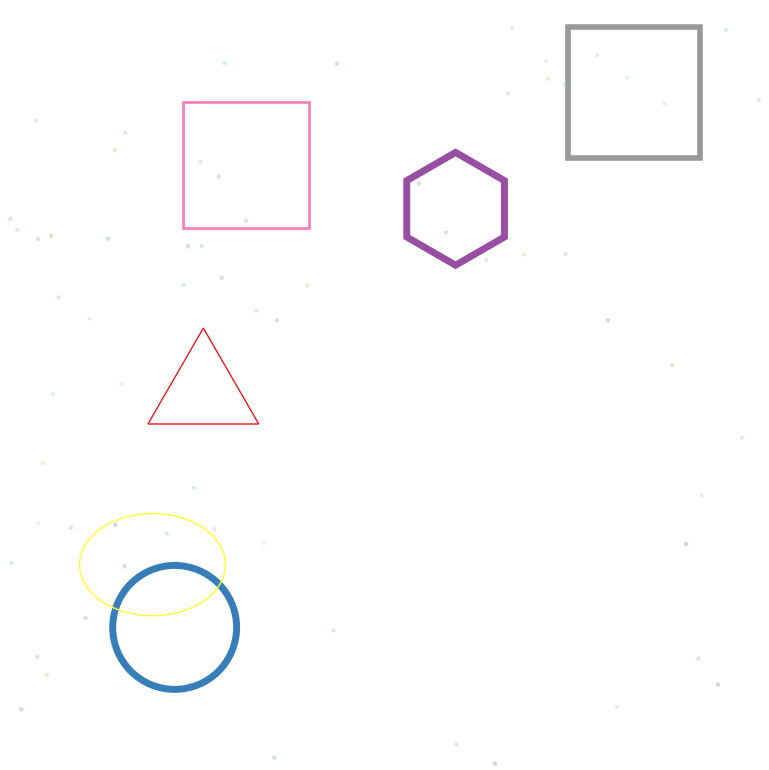[{"shape": "triangle", "thickness": 0.5, "radius": 0.42, "center": [0.264, 0.491]}, {"shape": "circle", "thickness": 2.5, "radius": 0.4, "center": [0.227, 0.185]}, {"shape": "hexagon", "thickness": 2.5, "radius": 0.37, "center": [0.592, 0.729]}, {"shape": "oval", "thickness": 0.5, "radius": 0.47, "center": [0.198, 0.267]}, {"shape": "square", "thickness": 1, "radius": 0.41, "center": [0.319, 0.786]}, {"shape": "square", "thickness": 2, "radius": 0.43, "center": [0.824, 0.88]}]